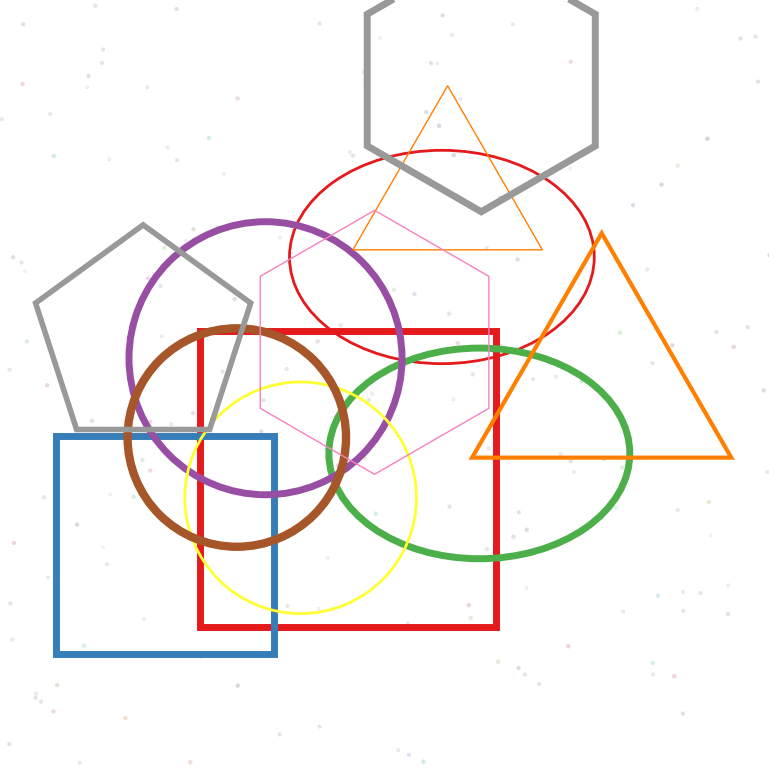[{"shape": "oval", "thickness": 1, "radius": 0.99, "center": [0.574, 0.666]}, {"shape": "square", "thickness": 2.5, "radius": 0.96, "center": [0.452, 0.378]}, {"shape": "square", "thickness": 2.5, "radius": 0.71, "center": [0.214, 0.292]}, {"shape": "oval", "thickness": 2.5, "radius": 0.98, "center": [0.622, 0.411]}, {"shape": "circle", "thickness": 2.5, "radius": 0.89, "center": [0.345, 0.535]}, {"shape": "triangle", "thickness": 1.5, "radius": 0.97, "center": [0.781, 0.503]}, {"shape": "triangle", "thickness": 0.5, "radius": 0.71, "center": [0.581, 0.747]}, {"shape": "circle", "thickness": 1, "radius": 0.75, "center": [0.39, 0.354]}, {"shape": "circle", "thickness": 3, "radius": 0.71, "center": [0.308, 0.432]}, {"shape": "hexagon", "thickness": 0.5, "radius": 0.86, "center": [0.486, 0.555]}, {"shape": "hexagon", "thickness": 2.5, "radius": 0.86, "center": [0.625, 0.896]}, {"shape": "pentagon", "thickness": 2, "radius": 0.73, "center": [0.186, 0.561]}]